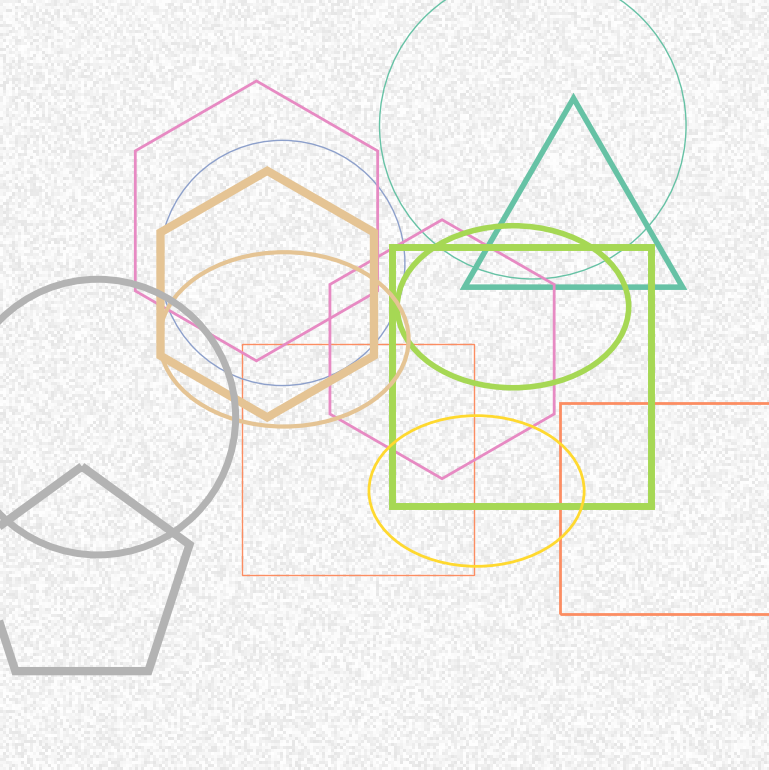[{"shape": "circle", "thickness": 0.5, "radius": 1.0, "center": [0.692, 0.837]}, {"shape": "triangle", "thickness": 2, "radius": 0.82, "center": [0.745, 0.709]}, {"shape": "square", "thickness": 1, "radius": 0.68, "center": [0.864, 0.339]}, {"shape": "square", "thickness": 0.5, "radius": 0.75, "center": [0.465, 0.404]}, {"shape": "circle", "thickness": 0.5, "radius": 0.8, "center": [0.367, 0.659]}, {"shape": "hexagon", "thickness": 1, "radius": 0.84, "center": [0.574, 0.546]}, {"shape": "hexagon", "thickness": 1, "radius": 0.91, "center": [0.333, 0.713]}, {"shape": "square", "thickness": 2.5, "radius": 0.84, "center": [0.677, 0.511]}, {"shape": "oval", "thickness": 2, "radius": 0.75, "center": [0.666, 0.602]}, {"shape": "oval", "thickness": 1, "radius": 0.7, "center": [0.619, 0.362]}, {"shape": "hexagon", "thickness": 3, "radius": 0.8, "center": [0.347, 0.618]}, {"shape": "oval", "thickness": 1.5, "radius": 0.81, "center": [0.369, 0.559]}, {"shape": "pentagon", "thickness": 3, "radius": 0.73, "center": [0.106, 0.247]}, {"shape": "circle", "thickness": 2.5, "radius": 0.89, "center": [0.127, 0.458]}]